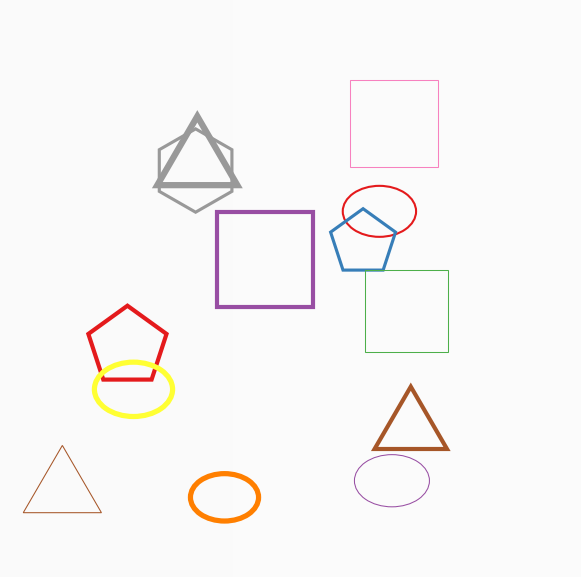[{"shape": "pentagon", "thickness": 2, "radius": 0.35, "center": [0.219, 0.399]}, {"shape": "oval", "thickness": 1, "radius": 0.32, "center": [0.653, 0.633]}, {"shape": "pentagon", "thickness": 1.5, "radius": 0.29, "center": [0.625, 0.579]}, {"shape": "square", "thickness": 0.5, "radius": 0.35, "center": [0.699, 0.46]}, {"shape": "square", "thickness": 2, "radius": 0.41, "center": [0.456, 0.55]}, {"shape": "oval", "thickness": 0.5, "radius": 0.32, "center": [0.674, 0.167]}, {"shape": "oval", "thickness": 2.5, "radius": 0.29, "center": [0.386, 0.138]}, {"shape": "oval", "thickness": 2.5, "radius": 0.34, "center": [0.23, 0.325]}, {"shape": "triangle", "thickness": 2, "radius": 0.36, "center": [0.707, 0.258]}, {"shape": "triangle", "thickness": 0.5, "radius": 0.39, "center": [0.107, 0.15]}, {"shape": "square", "thickness": 0.5, "radius": 0.38, "center": [0.678, 0.786]}, {"shape": "triangle", "thickness": 3, "radius": 0.4, "center": [0.339, 0.718]}, {"shape": "hexagon", "thickness": 1.5, "radius": 0.36, "center": [0.337, 0.704]}]